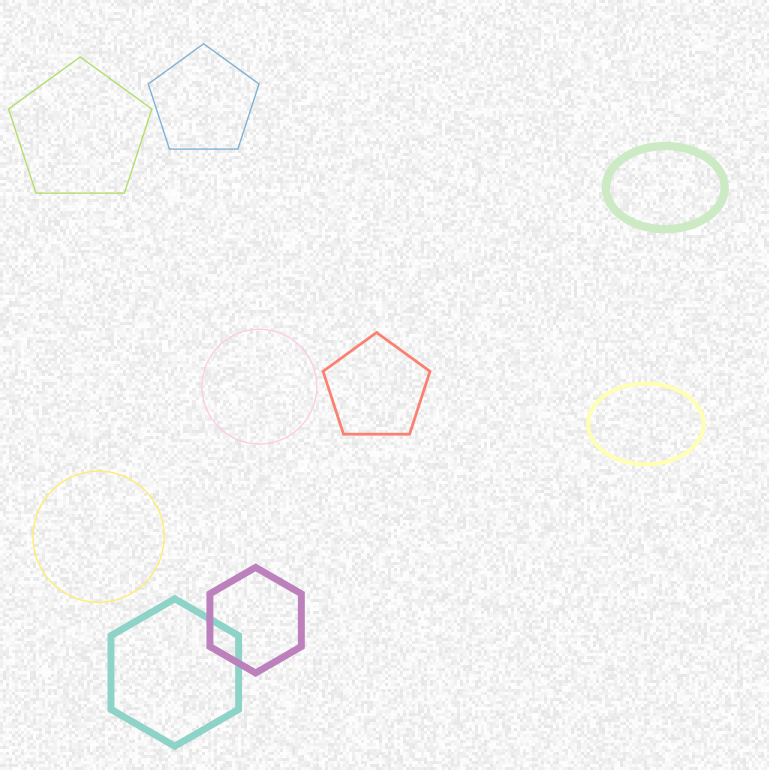[{"shape": "hexagon", "thickness": 2.5, "radius": 0.48, "center": [0.227, 0.127]}, {"shape": "oval", "thickness": 1.5, "radius": 0.37, "center": [0.839, 0.449]}, {"shape": "pentagon", "thickness": 1, "radius": 0.36, "center": [0.489, 0.495]}, {"shape": "pentagon", "thickness": 0.5, "radius": 0.38, "center": [0.264, 0.868]}, {"shape": "pentagon", "thickness": 0.5, "radius": 0.49, "center": [0.104, 0.828]}, {"shape": "circle", "thickness": 0.5, "radius": 0.37, "center": [0.337, 0.498]}, {"shape": "hexagon", "thickness": 2.5, "radius": 0.34, "center": [0.332, 0.195]}, {"shape": "oval", "thickness": 3, "radius": 0.39, "center": [0.864, 0.756]}, {"shape": "circle", "thickness": 0.5, "radius": 0.43, "center": [0.128, 0.303]}]